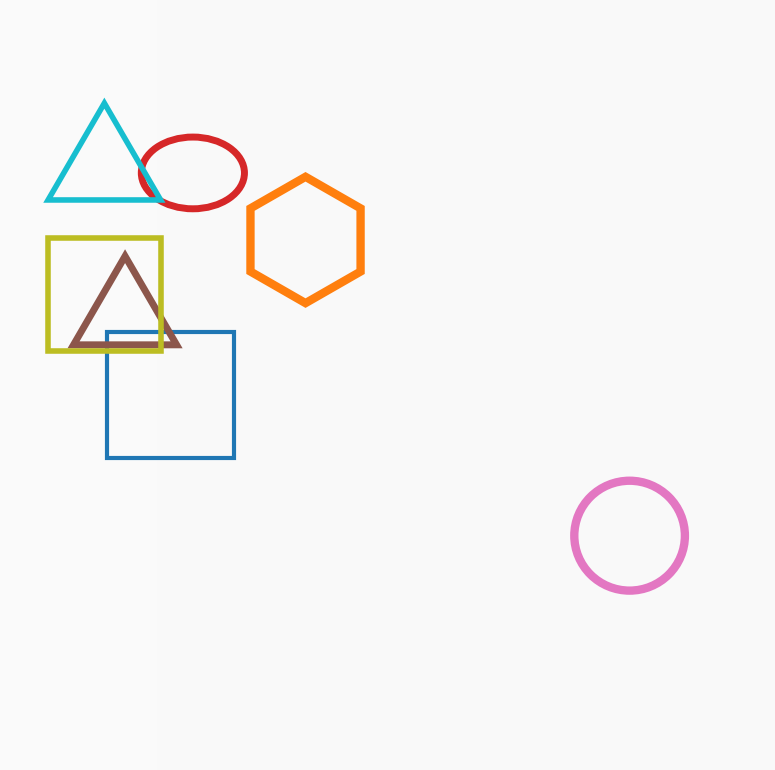[{"shape": "square", "thickness": 1.5, "radius": 0.41, "center": [0.22, 0.487]}, {"shape": "hexagon", "thickness": 3, "radius": 0.41, "center": [0.394, 0.688]}, {"shape": "oval", "thickness": 2.5, "radius": 0.33, "center": [0.249, 0.775]}, {"shape": "triangle", "thickness": 2.5, "radius": 0.38, "center": [0.161, 0.591]}, {"shape": "circle", "thickness": 3, "radius": 0.36, "center": [0.812, 0.304]}, {"shape": "square", "thickness": 2, "radius": 0.37, "center": [0.135, 0.617]}, {"shape": "triangle", "thickness": 2, "radius": 0.42, "center": [0.135, 0.782]}]